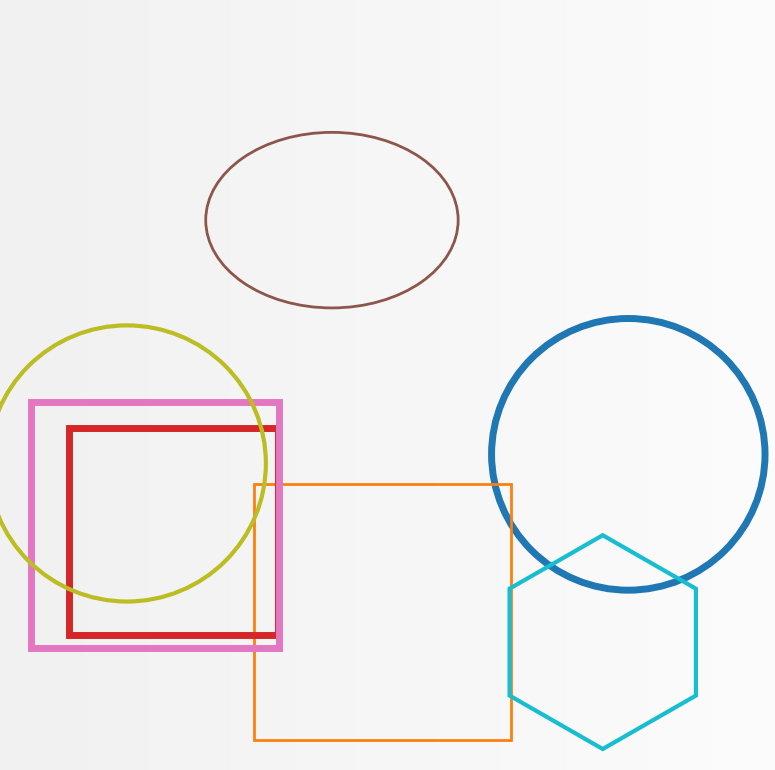[{"shape": "circle", "thickness": 2.5, "radius": 0.88, "center": [0.811, 0.41]}, {"shape": "square", "thickness": 1, "radius": 0.83, "center": [0.494, 0.205]}, {"shape": "square", "thickness": 2.5, "radius": 0.67, "center": [0.224, 0.31]}, {"shape": "oval", "thickness": 1, "radius": 0.81, "center": [0.428, 0.714]}, {"shape": "square", "thickness": 2.5, "radius": 0.8, "center": [0.2, 0.318]}, {"shape": "circle", "thickness": 1.5, "radius": 0.9, "center": [0.164, 0.398]}, {"shape": "hexagon", "thickness": 1.5, "radius": 0.69, "center": [0.778, 0.166]}]